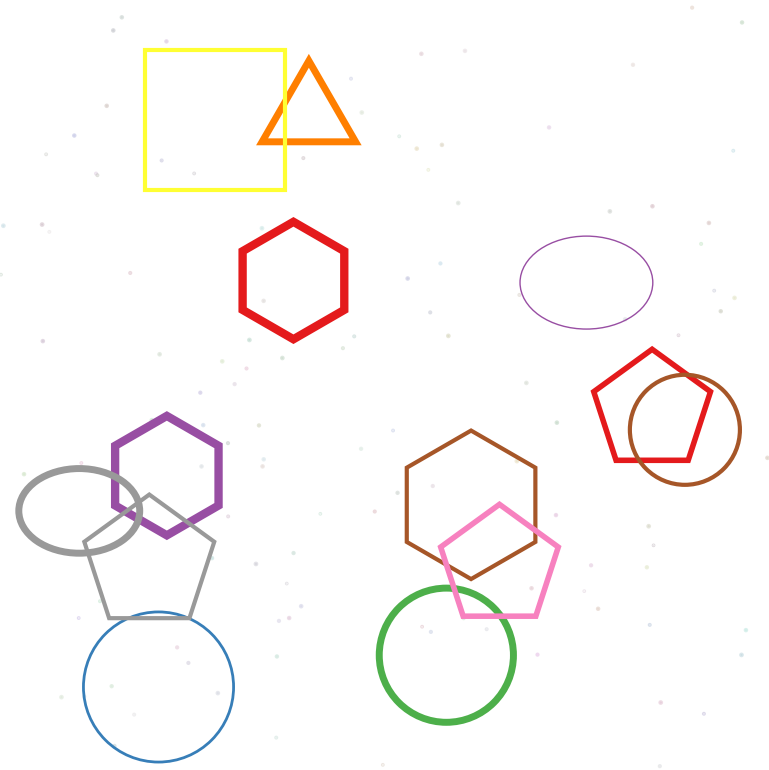[{"shape": "pentagon", "thickness": 2, "radius": 0.4, "center": [0.847, 0.467]}, {"shape": "hexagon", "thickness": 3, "radius": 0.38, "center": [0.381, 0.636]}, {"shape": "circle", "thickness": 1, "radius": 0.49, "center": [0.206, 0.108]}, {"shape": "circle", "thickness": 2.5, "radius": 0.44, "center": [0.58, 0.149]}, {"shape": "hexagon", "thickness": 3, "radius": 0.39, "center": [0.217, 0.382]}, {"shape": "oval", "thickness": 0.5, "radius": 0.43, "center": [0.762, 0.633]}, {"shape": "triangle", "thickness": 2.5, "radius": 0.35, "center": [0.401, 0.851]}, {"shape": "square", "thickness": 1.5, "radius": 0.45, "center": [0.279, 0.844]}, {"shape": "hexagon", "thickness": 1.5, "radius": 0.48, "center": [0.612, 0.344]}, {"shape": "circle", "thickness": 1.5, "radius": 0.36, "center": [0.889, 0.442]}, {"shape": "pentagon", "thickness": 2, "radius": 0.4, "center": [0.649, 0.265]}, {"shape": "pentagon", "thickness": 1.5, "radius": 0.44, "center": [0.194, 0.269]}, {"shape": "oval", "thickness": 2.5, "radius": 0.39, "center": [0.103, 0.337]}]